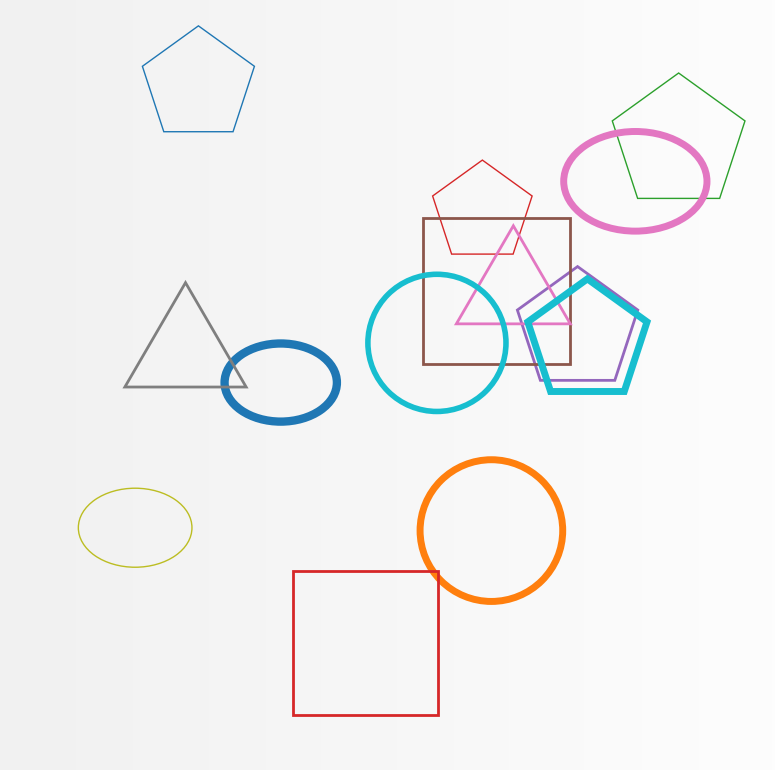[{"shape": "pentagon", "thickness": 0.5, "radius": 0.38, "center": [0.256, 0.89]}, {"shape": "oval", "thickness": 3, "radius": 0.36, "center": [0.362, 0.503]}, {"shape": "circle", "thickness": 2.5, "radius": 0.46, "center": [0.634, 0.311]}, {"shape": "pentagon", "thickness": 0.5, "radius": 0.45, "center": [0.876, 0.815]}, {"shape": "square", "thickness": 1, "radius": 0.47, "center": [0.472, 0.165]}, {"shape": "pentagon", "thickness": 0.5, "radius": 0.34, "center": [0.622, 0.725]}, {"shape": "pentagon", "thickness": 1, "radius": 0.41, "center": [0.745, 0.572]}, {"shape": "square", "thickness": 1, "radius": 0.47, "center": [0.64, 0.623]}, {"shape": "oval", "thickness": 2.5, "radius": 0.46, "center": [0.82, 0.765]}, {"shape": "triangle", "thickness": 1, "radius": 0.42, "center": [0.662, 0.622]}, {"shape": "triangle", "thickness": 1, "radius": 0.45, "center": [0.239, 0.543]}, {"shape": "oval", "thickness": 0.5, "radius": 0.37, "center": [0.174, 0.315]}, {"shape": "pentagon", "thickness": 2.5, "radius": 0.4, "center": [0.758, 0.557]}, {"shape": "circle", "thickness": 2, "radius": 0.45, "center": [0.564, 0.555]}]